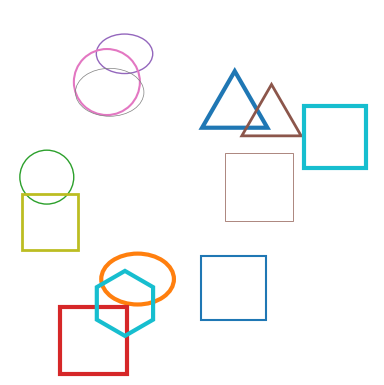[{"shape": "square", "thickness": 1.5, "radius": 0.42, "center": [0.607, 0.252]}, {"shape": "triangle", "thickness": 3, "radius": 0.49, "center": [0.61, 0.717]}, {"shape": "oval", "thickness": 3, "radius": 0.47, "center": [0.357, 0.275]}, {"shape": "circle", "thickness": 1, "radius": 0.35, "center": [0.122, 0.54]}, {"shape": "square", "thickness": 3, "radius": 0.44, "center": [0.243, 0.115]}, {"shape": "oval", "thickness": 1, "radius": 0.37, "center": [0.323, 0.86]}, {"shape": "triangle", "thickness": 2, "radius": 0.45, "center": [0.705, 0.692]}, {"shape": "square", "thickness": 0.5, "radius": 0.44, "center": [0.674, 0.515]}, {"shape": "circle", "thickness": 1.5, "radius": 0.43, "center": [0.278, 0.787]}, {"shape": "oval", "thickness": 0.5, "radius": 0.44, "center": [0.285, 0.76]}, {"shape": "square", "thickness": 2, "radius": 0.36, "center": [0.13, 0.423]}, {"shape": "hexagon", "thickness": 3, "radius": 0.42, "center": [0.325, 0.212]}, {"shape": "square", "thickness": 3, "radius": 0.41, "center": [0.87, 0.644]}]